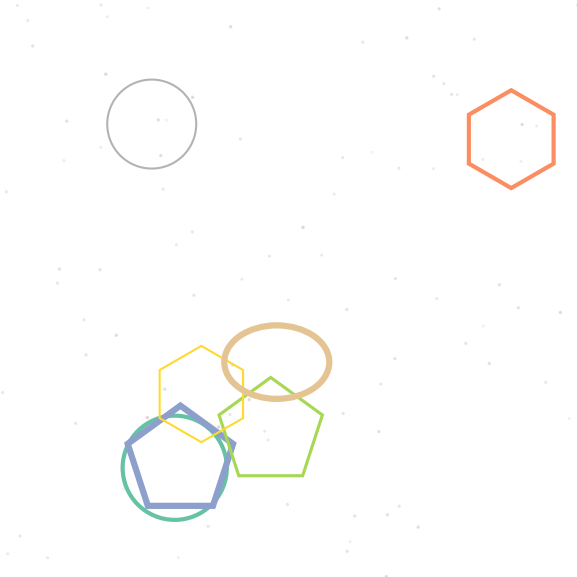[{"shape": "circle", "thickness": 2, "radius": 0.45, "center": [0.303, 0.189]}, {"shape": "hexagon", "thickness": 2, "radius": 0.42, "center": [0.885, 0.758]}, {"shape": "pentagon", "thickness": 3, "radius": 0.48, "center": [0.312, 0.201]}, {"shape": "pentagon", "thickness": 1.5, "radius": 0.47, "center": [0.469, 0.251]}, {"shape": "hexagon", "thickness": 1, "radius": 0.42, "center": [0.349, 0.317]}, {"shape": "oval", "thickness": 3, "radius": 0.45, "center": [0.479, 0.372]}, {"shape": "circle", "thickness": 1, "radius": 0.39, "center": [0.263, 0.784]}]